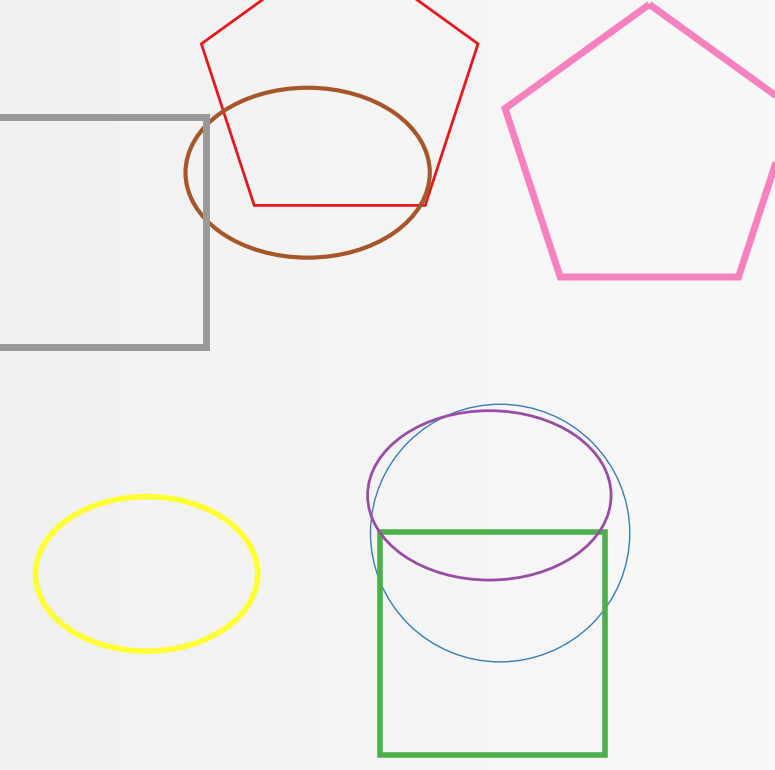[{"shape": "pentagon", "thickness": 1, "radius": 0.94, "center": [0.438, 0.885]}, {"shape": "circle", "thickness": 0.5, "radius": 0.84, "center": [0.645, 0.308]}, {"shape": "square", "thickness": 2, "radius": 0.73, "center": [0.636, 0.165]}, {"shape": "oval", "thickness": 1, "radius": 0.79, "center": [0.631, 0.357]}, {"shape": "oval", "thickness": 2, "radius": 0.72, "center": [0.189, 0.255]}, {"shape": "oval", "thickness": 1.5, "radius": 0.79, "center": [0.397, 0.776]}, {"shape": "pentagon", "thickness": 2.5, "radius": 0.98, "center": [0.838, 0.799]}, {"shape": "square", "thickness": 2.5, "radius": 0.75, "center": [0.116, 0.699]}]